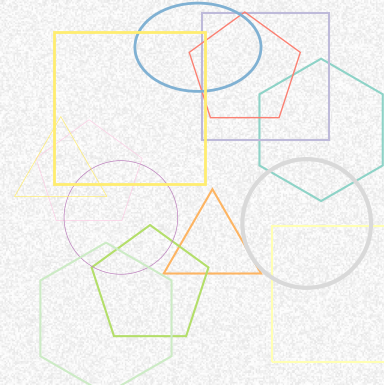[{"shape": "hexagon", "thickness": 1.5, "radius": 0.92, "center": [0.834, 0.663]}, {"shape": "square", "thickness": 1.5, "radius": 0.89, "center": [0.885, 0.236]}, {"shape": "square", "thickness": 1.5, "radius": 0.82, "center": [0.69, 0.8]}, {"shape": "pentagon", "thickness": 1, "radius": 0.76, "center": [0.636, 0.817]}, {"shape": "oval", "thickness": 2, "radius": 0.82, "center": [0.514, 0.877]}, {"shape": "triangle", "thickness": 1.5, "radius": 0.73, "center": [0.552, 0.363]}, {"shape": "pentagon", "thickness": 1.5, "radius": 0.8, "center": [0.39, 0.256]}, {"shape": "pentagon", "thickness": 0.5, "radius": 0.72, "center": [0.231, 0.544]}, {"shape": "circle", "thickness": 3, "radius": 0.84, "center": [0.797, 0.42]}, {"shape": "circle", "thickness": 0.5, "radius": 0.74, "center": [0.314, 0.435]}, {"shape": "hexagon", "thickness": 1.5, "radius": 0.98, "center": [0.275, 0.173]}, {"shape": "triangle", "thickness": 0.5, "radius": 0.69, "center": [0.158, 0.559]}, {"shape": "square", "thickness": 2, "radius": 0.98, "center": [0.337, 0.72]}]